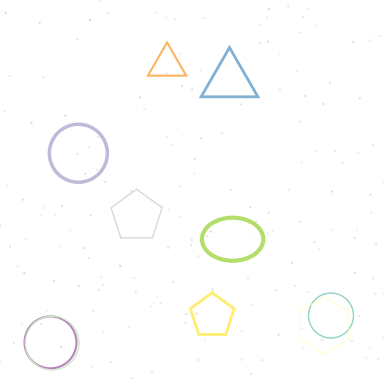[{"shape": "circle", "thickness": 1, "radius": 0.29, "center": [0.86, 0.18]}, {"shape": "hexagon", "thickness": 0.5, "radius": 0.37, "center": [0.842, 0.155]}, {"shape": "circle", "thickness": 2.5, "radius": 0.38, "center": [0.204, 0.602]}, {"shape": "triangle", "thickness": 2, "radius": 0.43, "center": [0.596, 0.791]}, {"shape": "triangle", "thickness": 1.5, "radius": 0.29, "center": [0.434, 0.832]}, {"shape": "oval", "thickness": 3, "radius": 0.4, "center": [0.604, 0.379]}, {"shape": "pentagon", "thickness": 1, "radius": 0.35, "center": [0.355, 0.439]}, {"shape": "circle", "thickness": 1.5, "radius": 0.34, "center": [0.131, 0.111]}, {"shape": "circle", "thickness": 1, "radius": 0.35, "center": [0.135, 0.109]}, {"shape": "pentagon", "thickness": 2, "radius": 0.3, "center": [0.551, 0.18]}]